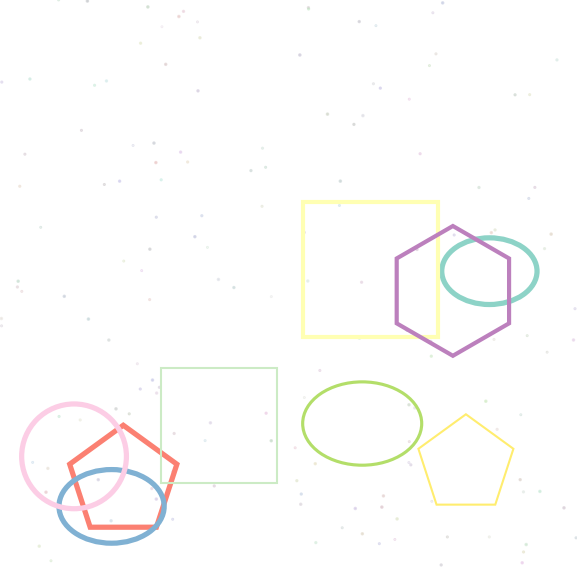[{"shape": "oval", "thickness": 2.5, "radius": 0.41, "center": [0.847, 0.53]}, {"shape": "square", "thickness": 2, "radius": 0.58, "center": [0.642, 0.532]}, {"shape": "pentagon", "thickness": 2.5, "radius": 0.49, "center": [0.213, 0.165]}, {"shape": "oval", "thickness": 2.5, "radius": 0.46, "center": [0.193, 0.122]}, {"shape": "oval", "thickness": 1.5, "radius": 0.52, "center": [0.627, 0.266]}, {"shape": "circle", "thickness": 2.5, "radius": 0.45, "center": [0.128, 0.209]}, {"shape": "hexagon", "thickness": 2, "radius": 0.56, "center": [0.784, 0.495]}, {"shape": "square", "thickness": 1, "radius": 0.5, "center": [0.379, 0.262]}, {"shape": "pentagon", "thickness": 1, "radius": 0.43, "center": [0.807, 0.195]}]